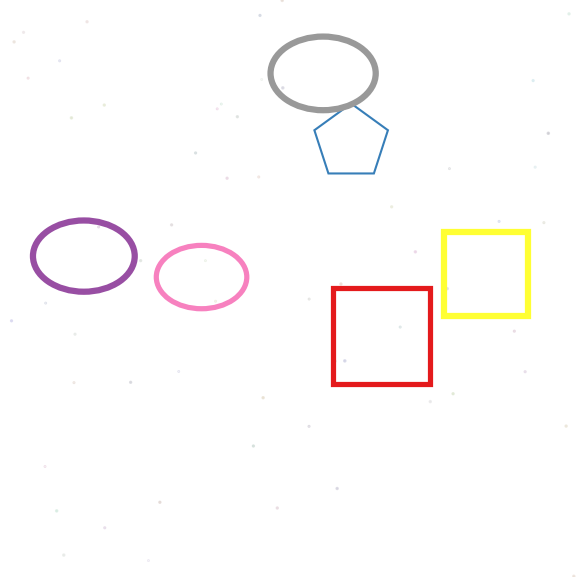[{"shape": "square", "thickness": 2.5, "radius": 0.42, "center": [0.661, 0.417]}, {"shape": "pentagon", "thickness": 1, "radius": 0.33, "center": [0.608, 0.753]}, {"shape": "oval", "thickness": 3, "radius": 0.44, "center": [0.145, 0.556]}, {"shape": "square", "thickness": 3, "radius": 0.36, "center": [0.842, 0.524]}, {"shape": "oval", "thickness": 2.5, "radius": 0.39, "center": [0.349, 0.519]}, {"shape": "oval", "thickness": 3, "radius": 0.46, "center": [0.56, 0.872]}]